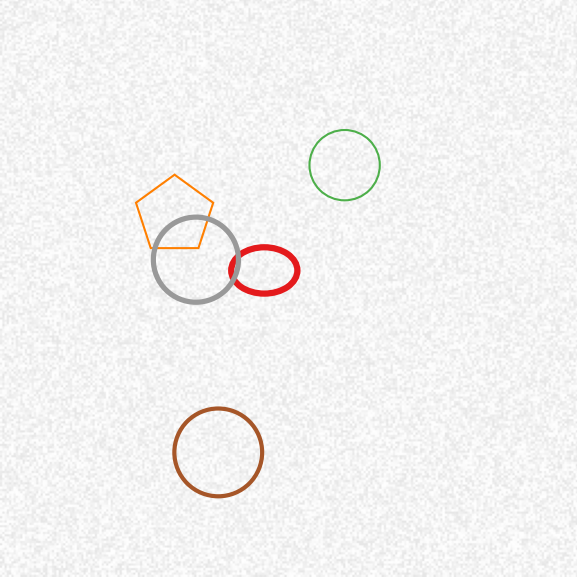[{"shape": "oval", "thickness": 3, "radius": 0.29, "center": [0.458, 0.531]}, {"shape": "circle", "thickness": 1, "radius": 0.3, "center": [0.597, 0.713]}, {"shape": "pentagon", "thickness": 1, "radius": 0.35, "center": [0.302, 0.626]}, {"shape": "circle", "thickness": 2, "radius": 0.38, "center": [0.378, 0.216]}, {"shape": "circle", "thickness": 2.5, "radius": 0.37, "center": [0.339, 0.549]}]